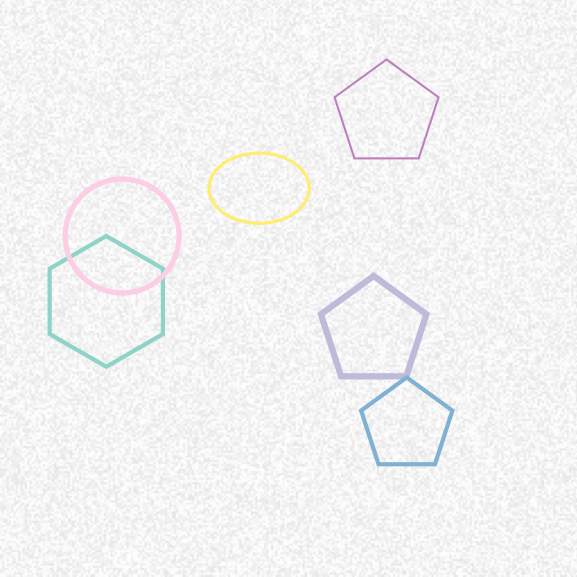[{"shape": "hexagon", "thickness": 2, "radius": 0.57, "center": [0.184, 0.477]}, {"shape": "pentagon", "thickness": 3, "radius": 0.48, "center": [0.647, 0.425]}, {"shape": "pentagon", "thickness": 2, "radius": 0.42, "center": [0.704, 0.262]}, {"shape": "circle", "thickness": 2.5, "radius": 0.49, "center": [0.212, 0.591]}, {"shape": "pentagon", "thickness": 1, "radius": 0.47, "center": [0.669, 0.801]}, {"shape": "oval", "thickness": 1.5, "radius": 0.43, "center": [0.449, 0.673]}]